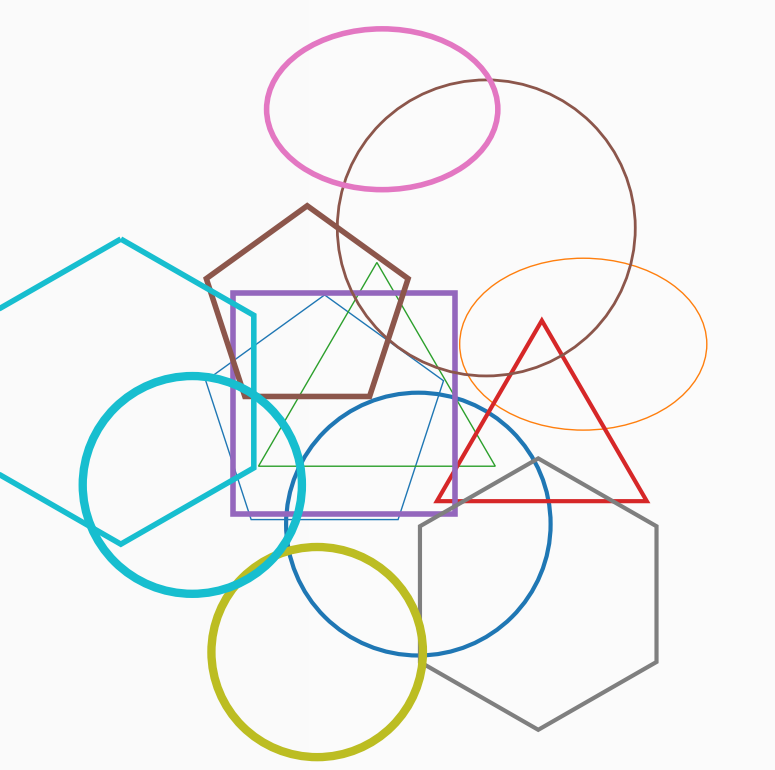[{"shape": "pentagon", "thickness": 0.5, "radius": 0.81, "center": [0.419, 0.456]}, {"shape": "circle", "thickness": 1.5, "radius": 0.85, "center": [0.54, 0.319]}, {"shape": "oval", "thickness": 0.5, "radius": 0.8, "center": [0.753, 0.553]}, {"shape": "triangle", "thickness": 0.5, "radius": 0.88, "center": [0.486, 0.483]}, {"shape": "triangle", "thickness": 1.5, "radius": 0.78, "center": [0.699, 0.427]}, {"shape": "square", "thickness": 2, "radius": 0.72, "center": [0.443, 0.476]}, {"shape": "circle", "thickness": 1, "radius": 0.96, "center": [0.627, 0.704]}, {"shape": "pentagon", "thickness": 2, "radius": 0.68, "center": [0.396, 0.596]}, {"shape": "oval", "thickness": 2, "radius": 0.75, "center": [0.493, 0.858]}, {"shape": "hexagon", "thickness": 1.5, "radius": 0.88, "center": [0.694, 0.228]}, {"shape": "circle", "thickness": 3, "radius": 0.68, "center": [0.409, 0.153]}, {"shape": "circle", "thickness": 3, "radius": 0.71, "center": [0.248, 0.37]}, {"shape": "hexagon", "thickness": 2, "radius": 0.99, "center": [0.156, 0.491]}]